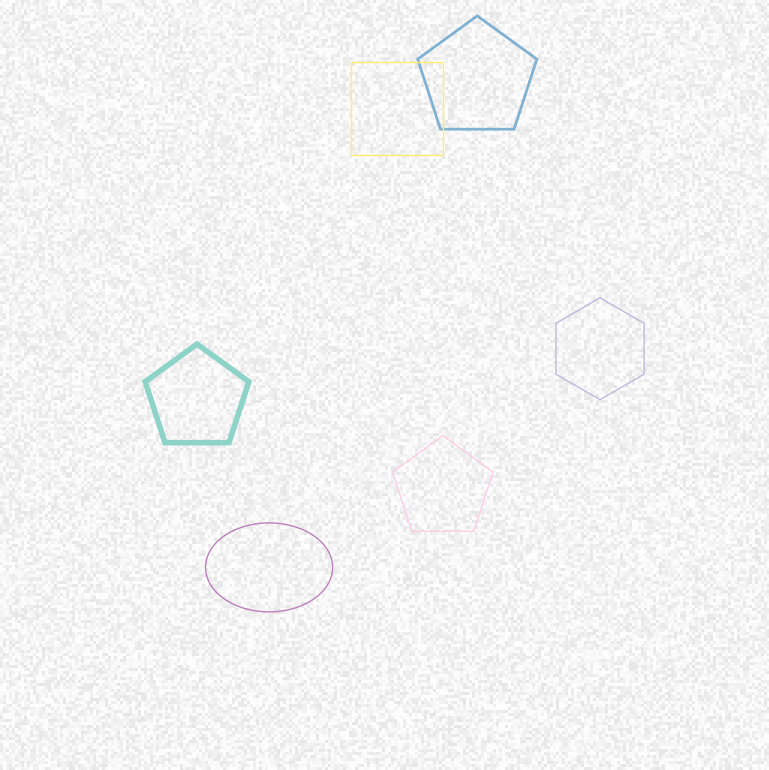[{"shape": "pentagon", "thickness": 2, "radius": 0.35, "center": [0.256, 0.482]}, {"shape": "hexagon", "thickness": 0.5, "radius": 0.33, "center": [0.779, 0.547]}, {"shape": "pentagon", "thickness": 1, "radius": 0.41, "center": [0.62, 0.898]}, {"shape": "pentagon", "thickness": 0.5, "radius": 0.34, "center": [0.575, 0.366]}, {"shape": "oval", "thickness": 0.5, "radius": 0.41, "center": [0.349, 0.263]}, {"shape": "square", "thickness": 0.5, "radius": 0.3, "center": [0.516, 0.859]}]